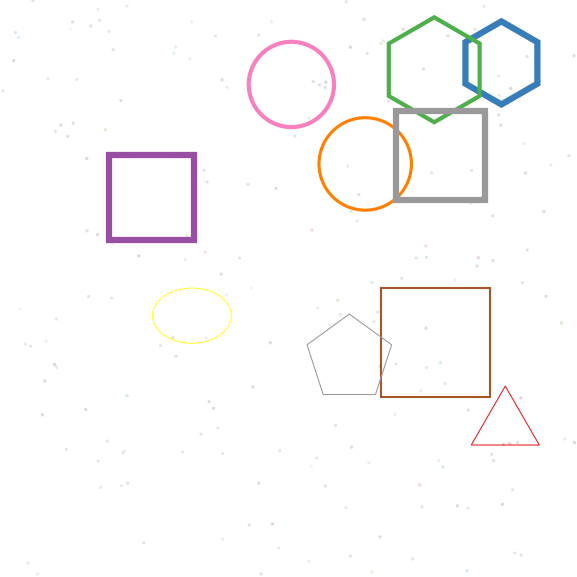[{"shape": "triangle", "thickness": 0.5, "radius": 0.34, "center": [0.875, 0.263]}, {"shape": "hexagon", "thickness": 3, "radius": 0.36, "center": [0.868, 0.89]}, {"shape": "hexagon", "thickness": 2, "radius": 0.45, "center": [0.752, 0.878]}, {"shape": "square", "thickness": 3, "radius": 0.37, "center": [0.263, 0.657]}, {"shape": "circle", "thickness": 1.5, "radius": 0.4, "center": [0.632, 0.715]}, {"shape": "oval", "thickness": 0.5, "radius": 0.34, "center": [0.332, 0.453]}, {"shape": "square", "thickness": 1, "radius": 0.47, "center": [0.755, 0.406]}, {"shape": "circle", "thickness": 2, "radius": 0.37, "center": [0.505, 0.853]}, {"shape": "square", "thickness": 3, "radius": 0.39, "center": [0.763, 0.73]}, {"shape": "pentagon", "thickness": 0.5, "radius": 0.39, "center": [0.605, 0.378]}]